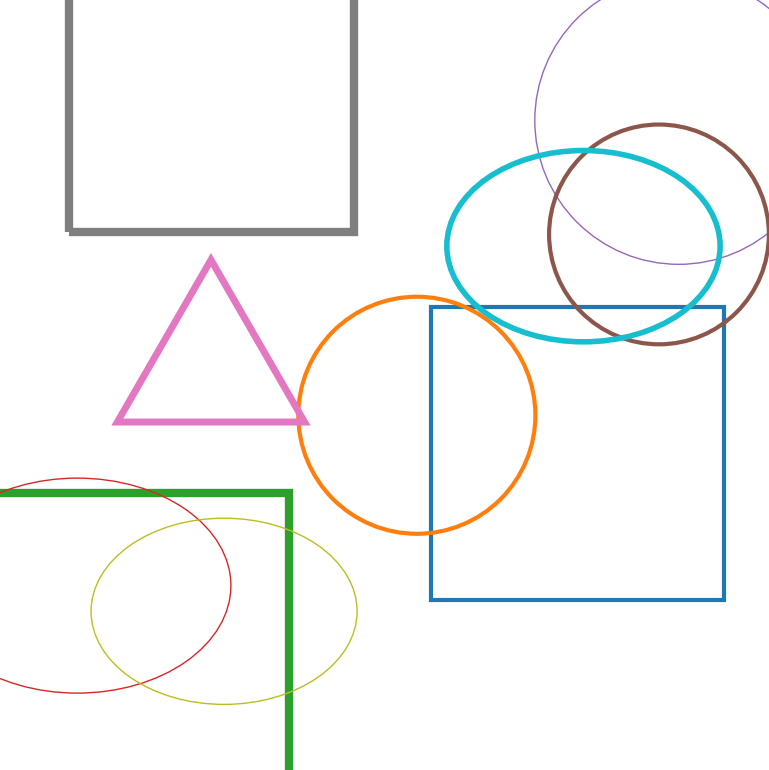[{"shape": "square", "thickness": 1.5, "radius": 0.95, "center": [0.75, 0.411]}, {"shape": "circle", "thickness": 1.5, "radius": 0.77, "center": [0.541, 0.461]}, {"shape": "square", "thickness": 3, "radius": 0.96, "center": [0.183, 0.168]}, {"shape": "oval", "thickness": 0.5, "radius": 1.0, "center": [0.1, 0.239]}, {"shape": "circle", "thickness": 0.5, "radius": 0.93, "center": [0.881, 0.844]}, {"shape": "circle", "thickness": 1.5, "radius": 0.71, "center": [0.856, 0.696]}, {"shape": "triangle", "thickness": 2.5, "radius": 0.7, "center": [0.274, 0.522]}, {"shape": "square", "thickness": 3, "radius": 0.92, "center": [0.275, 0.883]}, {"shape": "oval", "thickness": 0.5, "radius": 0.86, "center": [0.291, 0.206]}, {"shape": "oval", "thickness": 2, "radius": 0.89, "center": [0.758, 0.68]}]